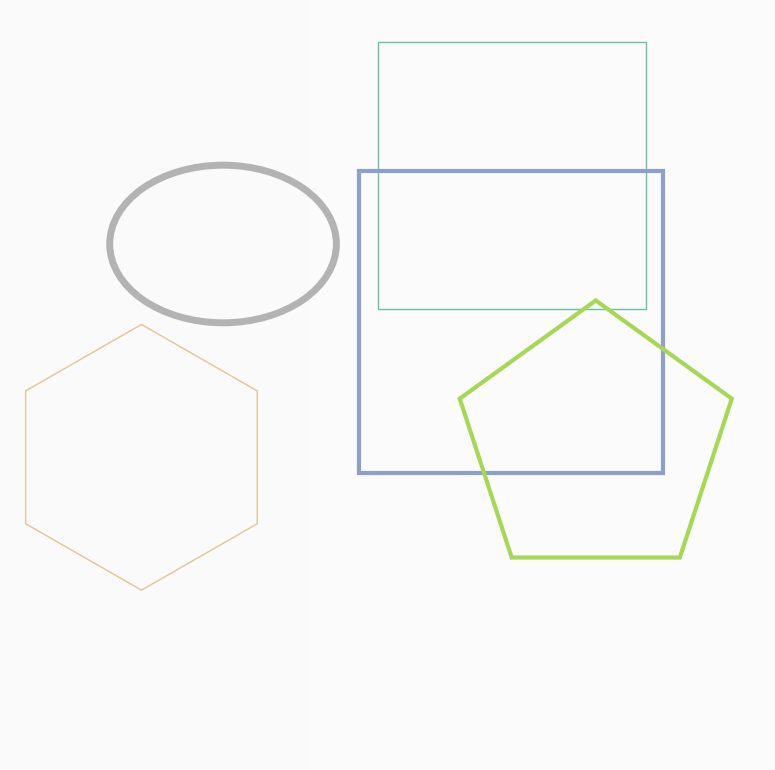[{"shape": "square", "thickness": 0.5, "radius": 0.87, "center": [0.66, 0.772]}, {"shape": "square", "thickness": 1.5, "radius": 0.98, "center": [0.66, 0.582]}, {"shape": "pentagon", "thickness": 1.5, "radius": 0.92, "center": [0.769, 0.425]}, {"shape": "hexagon", "thickness": 0.5, "radius": 0.86, "center": [0.183, 0.406]}, {"shape": "oval", "thickness": 2.5, "radius": 0.73, "center": [0.288, 0.683]}]